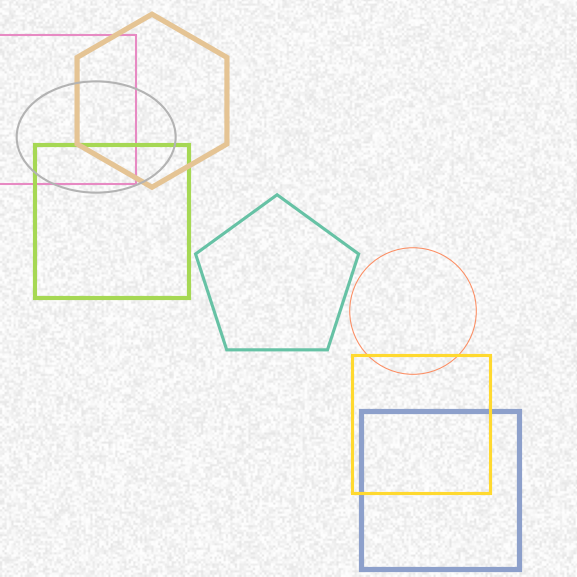[{"shape": "pentagon", "thickness": 1.5, "radius": 0.74, "center": [0.48, 0.513]}, {"shape": "circle", "thickness": 0.5, "radius": 0.55, "center": [0.715, 0.461]}, {"shape": "square", "thickness": 2.5, "radius": 0.68, "center": [0.762, 0.151]}, {"shape": "square", "thickness": 1, "radius": 0.64, "center": [0.107, 0.809]}, {"shape": "square", "thickness": 2, "radius": 0.66, "center": [0.194, 0.616]}, {"shape": "square", "thickness": 1.5, "radius": 0.6, "center": [0.729, 0.265]}, {"shape": "hexagon", "thickness": 2.5, "radius": 0.75, "center": [0.263, 0.825]}, {"shape": "oval", "thickness": 1, "radius": 0.69, "center": [0.167, 0.762]}]